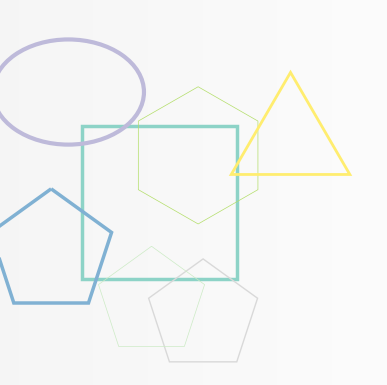[{"shape": "square", "thickness": 2.5, "radius": 1.0, "center": [0.412, 0.475]}, {"shape": "oval", "thickness": 3, "radius": 0.98, "center": [0.176, 0.761]}, {"shape": "pentagon", "thickness": 2.5, "radius": 0.82, "center": [0.132, 0.346]}, {"shape": "hexagon", "thickness": 0.5, "radius": 0.89, "center": [0.511, 0.596]}, {"shape": "pentagon", "thickness": 1, "radius": 0.74, "center": [0.524, 0.18]}, {"shape": "pentagon", "thickness": 0.5, "radius": 0.72, "center": [0.391, 0.216]}, {"shape": "triangle", "thickness": 2, "radius": 0.88, "center": [0.75, 0.635]}]